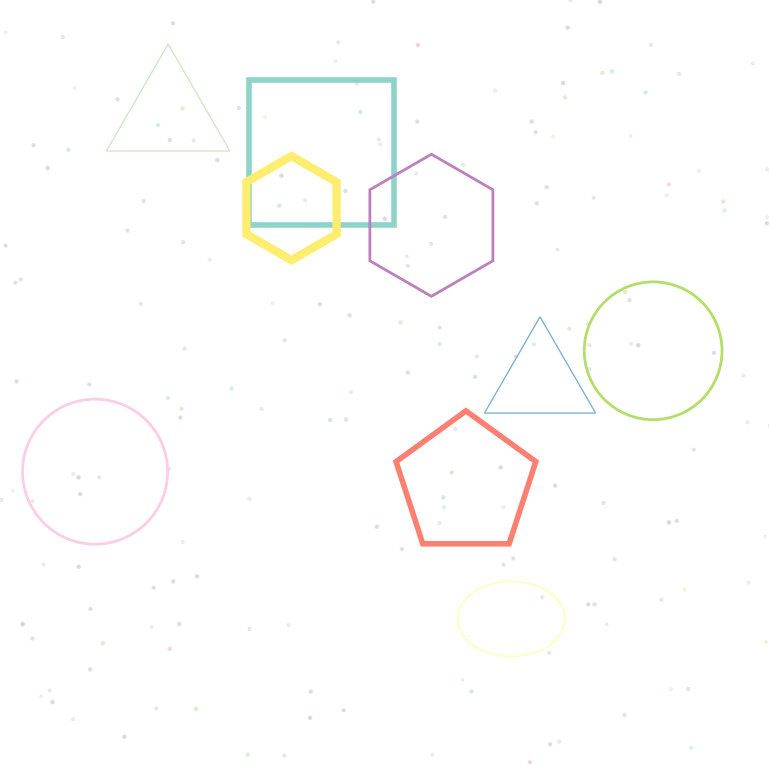[{"shape": "square", "thickness": 2, "radius": 0.47, "center": [0.418, 0.802]}, {"shape": "oval", "thickness": 0.5, "radius": 0.35, "center": [0.664, 0.196]}, {"shape": "pentagon", "thickness": 2, "radius": 0.48, "center": [0.605, 0.371]}, {"shape": "triangle", "thickness": 0.5, "radius": 0.42, "center": [0.701, 0.505]}, {"shape": "circle", "thickness": 1, "radius": 0.45, "center": [0.848, 0.544]}, {"shape": "circle", "thickness": 1, "radius": 0.47, "center": [0.123, 0.387]}, {"shape": "hexagon", "thickness": 1, "radius": 0.46, "center": [0.56, 0.707]}, {"shape": "triangle", "thickness": 0.5, "radius": 0.46, "center": [0.218, 0.85]}, {"shape": "hexagon", "thickness": 3, "radius": 0.34, "center": [0.379, 0.73]}]